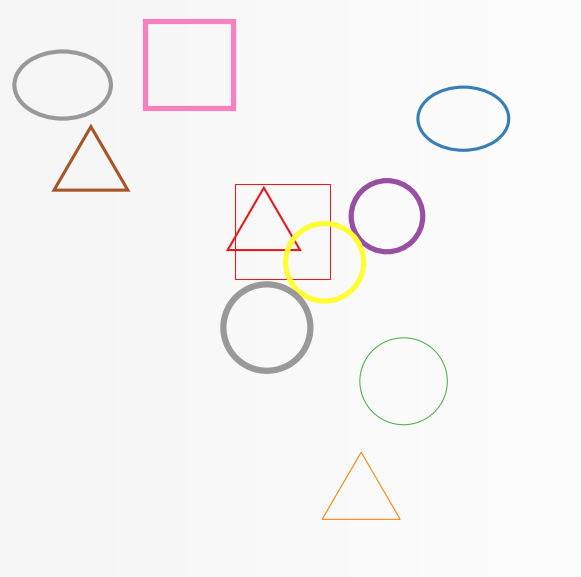[{"shape": "square", "thickness": 0.5, "radius": 0.41, "center": [0.486, 0.598]}, {"shape": "triangle", "thickness": 1, "radius": 0.36, "center": [0.454, 0.602]}, {"shape": "oval", "thickness": 1.5, "radius": 0.39, "center": [0.797, 0.794]}, {"shape": "circle", "thickness": 0.5, "radius": 0.38, "center": [0.694, 0.339]}, {"shape": "circle", "thickness": 2.5, "radius": 0.31, "center": [0.666, 0.625]}, {"shape": "triangle", "thickness": 0.5, "radius": 0.39, "center": [0.621, 0.139]}, {"shape": "circle", "thickness": 2.5, "radius": 0.34, "center": [0.559, 0.545]}, {"shape": "triangle", "thickness": 1.5, "radius": 0.37, "center": [0.156, 0.707]}, {"shape": "square", "thickness": 2.5, "radius": 0.38, "center": [0.325, 0.887]}, {"shape": "oval", "thickness": 2, "radius": 0.41, "center": [0.108, 0.852]}, {"shape": "circle", "thickness": 3, "radius": 0.37, "center": [0.459, 0.432]}]